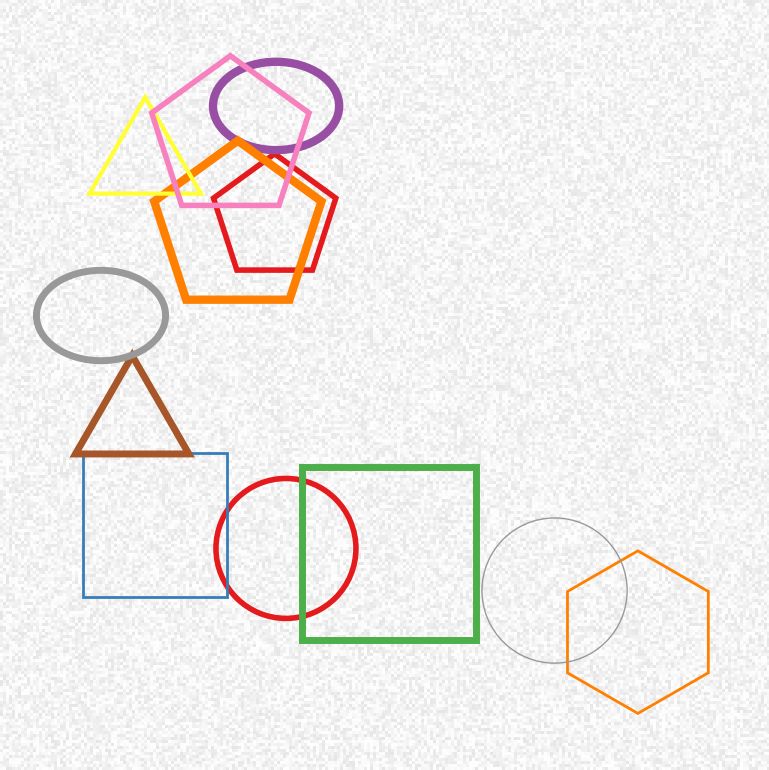[{"shape": "circle", "thickness": 2, "radius": 0.45, "center": [0.371, 0.288]}, {"shape": "pentagon", "thickness": 2, "radius": 0.42, "center": [0.357, 0.717]}, {"shape": "square", "thickness": 1, "radius": 0.47, "center": [0.201, 0.318]}, {"shape": "square", "thickness": 2.5, "radius": 0.56, "center": [0.505, 0.281]}, {"shape": "oval", "thickness": 3, "radius": 0.41, "center": [0.359, 0.862]}, {"shape": "hexagon", "thickness": 1, "radius": 0.53, "center": [0.828, 0.179]}, {"shape": "pentagon", "thickness": 3, "radius": 0.57, "center": [0.309, 0.703]}, {"shape": "triangle", "thickness": 1.5, "radius": 0.42, "center": [0.189, 0.79]}, {"shape": "triangle", "thickness": 2.5, "radius": 0.43, "center": [0.172, 0.453]}, {"shape": "pentagon", "thickness": 2, "radius": 0.54, "center": [0.299, 0.82]}, {"shape": "oval", "thickness": 2.5, "radius": 0.42, "center": [0.131, 0.59]}, {"shape": "circle", "thickness": 0.5, "radius": 0.47, "center": [0.72, 0.233]}]